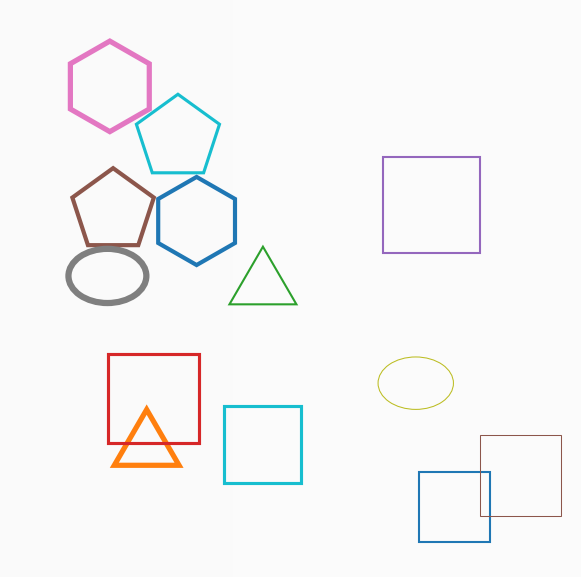[{"shape": "hexagon", "thickness": 2, "radius": 0.38, "center": [0.338, 0.616]}, {"shape": "square", "thickness": 1, "radius": 0.3, "center": [0.782, 0.122]}, {"shape": "triangle", "thickness": 2.5, "radius": 0.32, "center": [0.252, 0.226]}, {"shape": "triangle", "thickness": 1, "radius": 0.33, "center": [0.452, 0.505]}, {"shape": "square", "thickness": 1.5, "radius": 0.39, "center": [0.264, 0.309]}, {"shape": "square", "thickness": 1, "radius": 0.42, "center": [0.742, 0.644]}, {"shape": "square", "thickness": 0.5, "radius": 0.35, "center": [0.895, 0.176]}, {"shape": "pentagon", "thickness": 2, "radius": 0.37, "center": [0.195, 0.634]}, {"shape": "hexagon", "thickness": 2.5, "radius": 0.39, "center": [0.189, 0.85]}, {"shape": "oval", "thickness": 3, "radius": 0.34, "center": [0.185, 0.521]}, {"shape": "oval", "thickness": 0.5, "radius": 0.32, "center": [0.715, 0.336]}, {"shape": "pentagon", "thickness": 1.5, "radius": 0.38, "center": [0.306, 0.761]}, {"shape": "square", "thickness": 1.5, "radius": 0.33, "center": [0.452, 0.229]}]